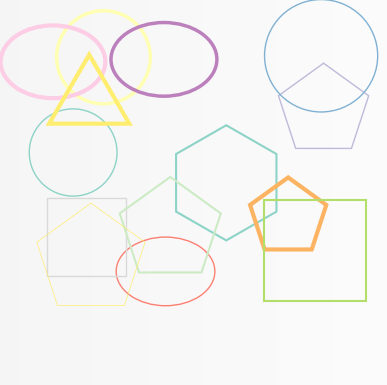[{"shape": "hexagon", "thickness": 1.5, "radius": 0.75, "center": [0.584, 0.525]}, {"shape": "circle", "thickness": 1, "radius": 0.57, "center": [0.189, 0.604]}, {"shape": "circle", "thickness": 2.5, "radius": 0.6, "center": [0.267, 0.851]}, {"shape": "pentagon", "thickness": 1, "radius": 0.61, "center": [0.835, 0.713]}, {"shape": "oval", "thickness": 1, "radius": 0.64, "center": [0.427, 0.295]}, {"shape": "circle", "thickness": 1, "radius": 0.73, "center": [0.829, 0.855]}, {"shape": "pentagon", "thickness": 3, "radius": 0.52, "center": [0.744, 0.436]}, {"shape": "square", "thickness": 1.5, "radius": 0.66, "center": [0.814, 0.349]}, {"shape": "oval", "thickness": 3, "radius": 0.68, "center": [0.137, 0.84]}, {"shape": "square", "thickness": 1, "radius": 0.51, "center": [0.224, 0.384]}, {"shape": "oval", "thickness": 2.5, "radius": 0.68, "center": [0.423, 0.846]}, {"shape": "pentagon", "thickness": 1.5, "radius": 0.69, "center": [0.439, 0.403]}, {"shape": "pentagon", "thickness": 0.5, "radius": 0.73, "center": [0.235, 0.325]}, {"shape": "triangle", "thickness": 3, "radius": 0.6, "center": [0.23, 0.738]}]